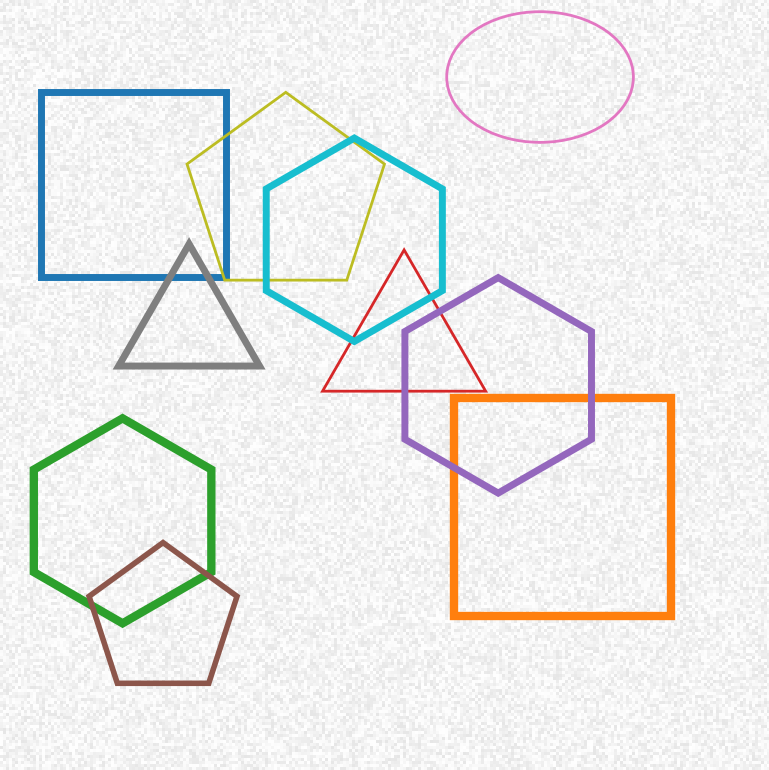[{"shape": "square", "thickness": 2.5, "radius": 0.6, "center": [0.173, 0.761]}, {"shape": "square", "thickness": 3, "radius": 0.71, "center": [0.731, 0.342]}, {"shape": "hexagon", "thickness": 3, "radius": 0.67, "center": [0.159, 0.324]}, {"shape": "triangle", "thickness": 1, "radius": 0.61, "center": [0.525, 0.553]}, {"shape": "hexagon", "thickness": 2.5, "radius": 0.7, "center": [0.647, 0.5]}, {"shape": "pentagon", "thickness": 2, "radius": 0.5, "center": [0.212, 0.194]}, {"shape": "oval", "thickness": 1, "radius": 0.61, "center": [0.701, 0.9]}, {"shape": "triangle", "thickness": 2.5, "radius": 0.53, "center": [0.246, 0.577]}, {"shape": "pentagon", "thickness": 1, "radius": 0.67, "center": [0.371, 0.745]}, {"shape": "hexagon", "thickness": 2.5, "radius": 0.66, "center": [0.46, 0.689]}]